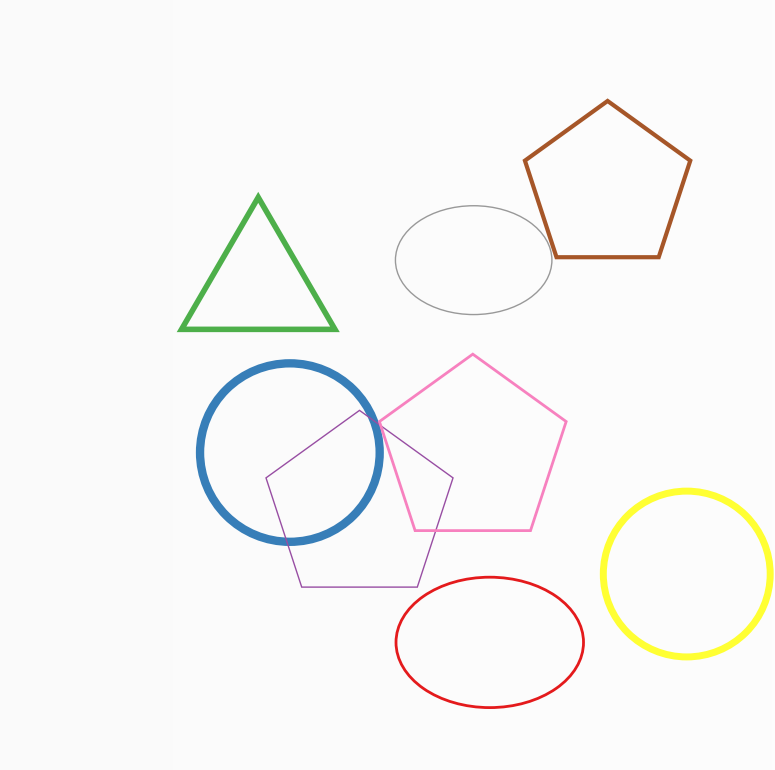[{"shape": "oval", "thickness": 1, "radius": 0.6, "center": [0.632, 0.166]}, {"shape": "circle", "thickness": 3, "radius": 0.58, "center": [0.374, 0.412]}, {"shape": "triangle", "thickness": 2, "radius": 0.57, "center": [0.333, 0.629]}, {"shape": "pentagon", "thickness": 0.5, "radius": 0.63, "center": [0.464, 0.34]}, {"shape": "circle", "thickness": 2.5, "radius": 0.54, "center": [0.886, 0.255]}, {"shape": "pentagon", "thickness": 1.5, "radius": 0.56, "center": [0.784, 0.757]}, {"shape": "pentagon", "thickness": 1, "radius": 0.63, "center": [0.61, 0.413]}, {"shape": "oval", "thickness": 0.5, "radius": 0.5, "center": [0.611, 0.662]}]